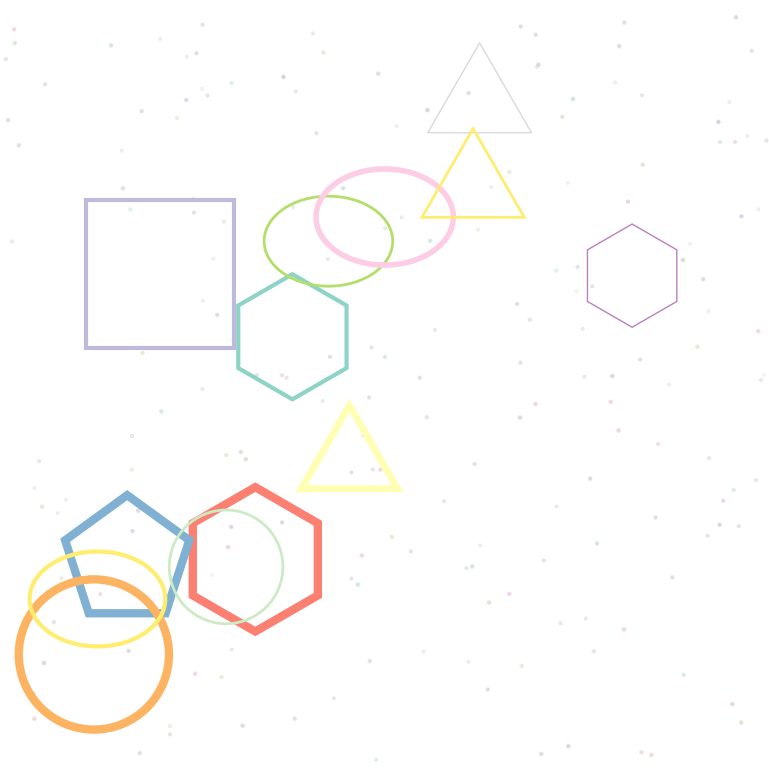[{"shape": "hexagon", "thickness": 1.5, "radius": 0.41, "center": [0.38, 0.563]}, {"shape": "triangle", "thickness": 2.5, "radius": 0.36, "center": [0.454, 0.401]}, {"shape": "square", "thickness": 1.5, "radius": 0.48, "center": [0.208, 0.644]}, {"shape": "hexagon", "thickness": 3, "radius": 0.47, "center": [0.332, 0.274]}, {"shape": "pentagon", "thickness": 3, "radius": 0.42, "center": [0.165, 0.272]}, {"shape": "circle", "thickness": 3, "radius": 0.49, "center": [0.122, 0.15]}, {"shape": "oval", "thickness": 1, "radius": 0.42, "center": [0.427, 0.687]}, {"shape": "oval", "thickness": 2, "radius": 0.45, "center": [0.5, 0.718]}, {"shape": "triangle", "thickness": 0.5, "radius": 0.39, "center": [0.623, 0.866]}, {"shape": "hexagon", "thickness": 0.5, "radius": 0.34, "center": [0.821, 0.642]}, {"shape": "circle", "thickness": 1, "radius": 0.37, "center": [0.294, 0.264]}, {"shape": "oval", "thickness": 1.5, "radius": 0.44, "center": [0.127, 0.222]}, {"shape": "triangle", "thickness": 1, "radius": 0.38, "center": [0.614, 0.756]}]